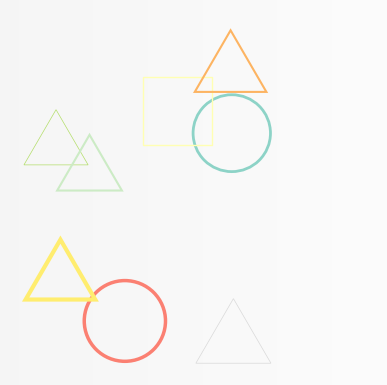[{"shape": "circle", "thickness": 2, "radius": 0.5, "center": [0.598, 0.654]}, {"shape": "square", "thickness": 1, "radius": 0.44, "center": [0.458, 0.711]}, {"shape": "circle", "thickness": 2.5, "radius": 0.52, "center": [0.322, 0.166]}, {"shape": "triangle", "thickness": 1.5, "radius": 0.53, "center": [0.595, 0.815]}, {"shape": "triangle", "thickness": 0.5, "radius": 0.48, "center": [0.145, 0.62]}, {"shape": "triangle", "thickness": 0.5, "radius": 0.56, "center": [0.602, 0.113]}, {"shape": "triangle", "thickness": 1.5, "radius": 0.48, "center": [0.231, 0.553]}, {"shape": "triangle", "thickness": 3, "radius": 0.52, "center": [0.156, 0.274]}]